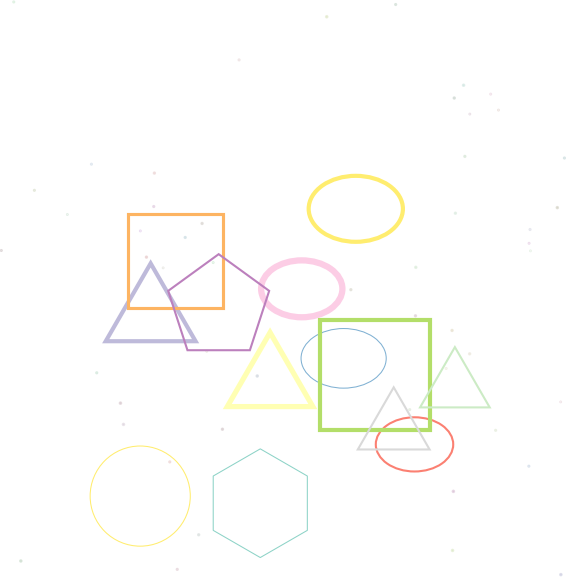[{"shape": "hexagon", "thickness": 0.5, "radius": 0.47, "center": [0.451, 0.128]}, {"shape": "triangle", "thickness": 2.5, "radius": 0.43, "center": [0.468, 0.338]}, {"shape": "triangle", "thickness": 2, "radius": 0.45, "center": [0.261, 0.453]}, {"shape": "oval", "thickness": 1, "radius": 0.34, "center": [0.718, 0.23]}, {"shape": "oval", "thickness": 0.5, "radius": 0.37, "center": [0.595, 0.379]}, {"shape": "square", "thickness": 1.5, "radius": 0.41, "center": [0.304, 0.548]}, {"shape": "square", "thickness": 2, "radius": 0.48, "center": [0.649, 0.35]}, {"shape": "oval", "thickness": 3, "radius": 0.35, "center": [0.523, 0.499]}, {"shape": "triangle", "thickness": 1, "radius": 0.36, "center": [0.682, 0.257]}, {"shape": "pentagon", "thickness": 1, "radius": 0.46, "center": [0.379, 0.467]}, {"shape": "triangle", "thickness": 1, "radius": 0.35, "center": [0.788, 0.328]}, {"shape": "oval", "thickness": 2, "radius": 0.41, "center": [0.616, 0.638]}, {"shape": "circle", "thickness": 0.5, "radius": 0.43, "center": [0.243, 0.14]}]